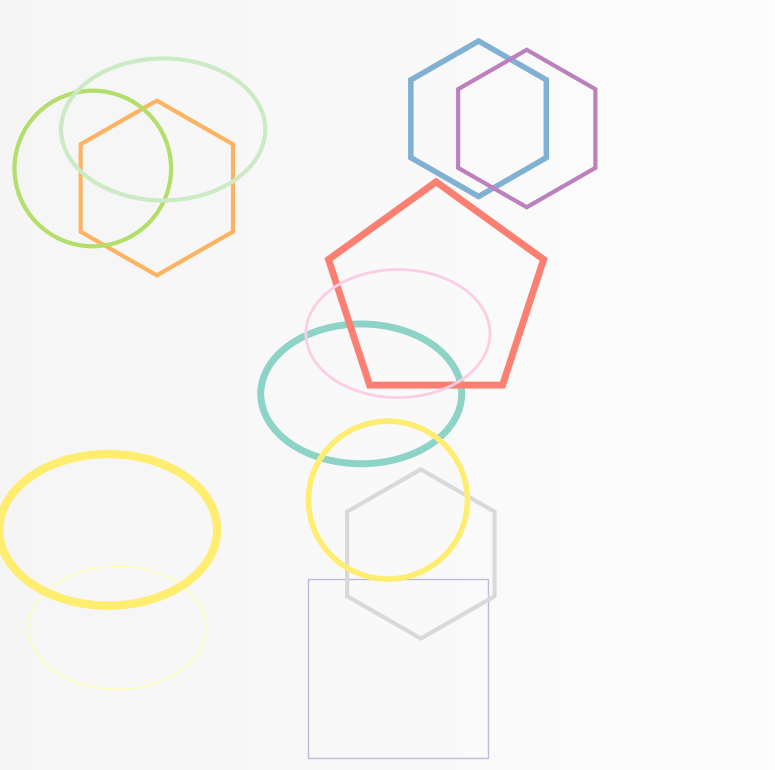[{"shape": "oval", "thickness": 2.5, "radius": 0.65, "center": [0.466, 0.488]}, {"shape": "oval", "thickness": 0.5, "radius": 0.57, "center": [0.152, 0.185]}, {"shape": "square", "thickness": 0.5, "radius": 0.58, "center": [0.513, 0.131]}, {"shape": "pentagon", "thickness": 2.5, "radius": 0.73, "center": [0.563, 0.618]}, {"shape": "hexagon", "thickness": 2, "radius": 0.5, "center": [0.618, 0.846]}, {"shape": "hexagon", "thickness": 1.5, "radius": 0.57, "center": [0.202, 0.756]}, {"shape": "circle", "thickness": 1.5, "radius": 0.51, "center": [0.12, 0.781]}, {"shape": "oval", "thickness": 1, "radius": 0.59, "center": [0.513, 0.567]}, {"shape": "hexagon", "thickness": 1.5, "radius": 0.55, "center": [0.543, 0.281]}, {"shape": "hexagon", "thickness": 1.5, "radius": 0.51, "center": [0.68, 0.833]}, {"shape": "oval", "thickness": 1.5, "radius": 0.66, "center": [0.21, 0.832]}, {"shape": "circle", "thickness": 2, "radius": 0.51, "center": [0.501, 0.351]}, {"shape": "oval", "thickness": 3, "radius": 0.7, "center": [0.14, 0.312]}]